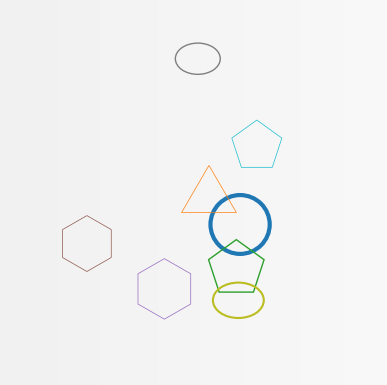[{"shape": "circle", "thickness": 3, "radius": 0.38, "center": [0.62, 0.417]}, {"shape": "triangle", "thickness": 0.5, "radius": 0.41, "center": [0.539, 0.489]}, {"shape": "pentagon", "thickness": 1, "radius": 0.38, "center": [0.61, 0.302]}, {"shape": "hexagon", "thickness": 0.5, "radius": 0.39, "center": [0.424, 0.25]}, {"shape": "hexagon", "thickness": 0.5, "radius": 0.36, "center": [0.224, 0.367]}, {"shape": "oval", "thickness": 1, "radius": 0.29, "center": [0.51, 0.847]}, {"shape": "oval", "thickness": 1.5, "radius": 0.33, "center": [0.615, 0.22]}, {"shape": "pentagon", "thickness": 0.5, "radius": 0.34, "center": [0.663, 0.62]}]